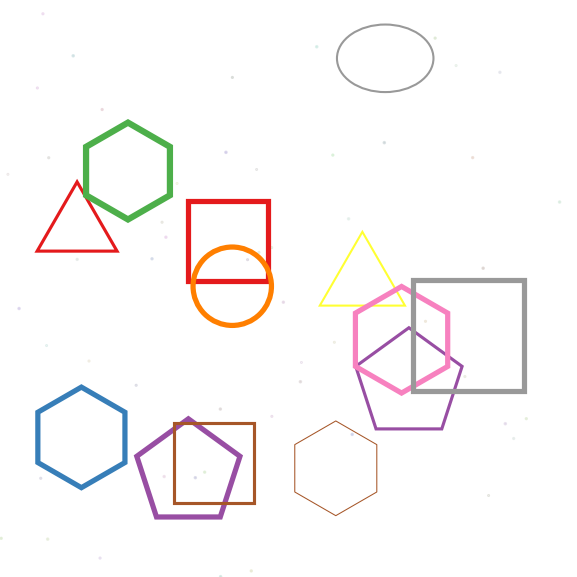[{"shape": "triangle", "thickness": 1.5, "radius": 0.4, "center": [0.133, 0.604]}, {"shape": "square", "thickness": 2.5, "radius": 0.35, "center": [0.395, 0.582]}, {"shape": "hexagon", "thickness": 2.5, "radius": 0.44, "center": [0.141, 0.242]}, {"shape": "hexagon", "thickness": 3, "radius": 0.42, "center": [0.222, 0.703]}, {"shape": "pentagon", "thickness": 2.5, "radius": 0.47, "center": [0.326, 0.18]}, {"shape": "pentagon", "thickness": 1.5, "radius": 0.48, "center": [0.708, 0.335]}, {"shape": "circle", "thickness": 2.5, "radius": 0.34, "center": [0.402, 0.503]}, {"shape": "triangle", "thickness": 1, "radius": 0.43, "center": [0.627, 0.513]}, {"shape": "hexagon", "thickness": 0.5, "radius": 0.41, "center": [0.581, 0.188]}, {"shape": "square", "thickness": 1.5, "radius": 0.35, "center": [0.37, 0.197]}, {"shape": "hexagon", "thickness": 2.5, "radius": 0.46, "center": [0.695, 0.411]}, {"shape": "oval", "thickness": 1, "radius": 0.42, "center": [0.667, 0.898]}, {"shape": "square", "thickness": 2.5, "radius": 0.48, "center": [0.812, 0.418]}]